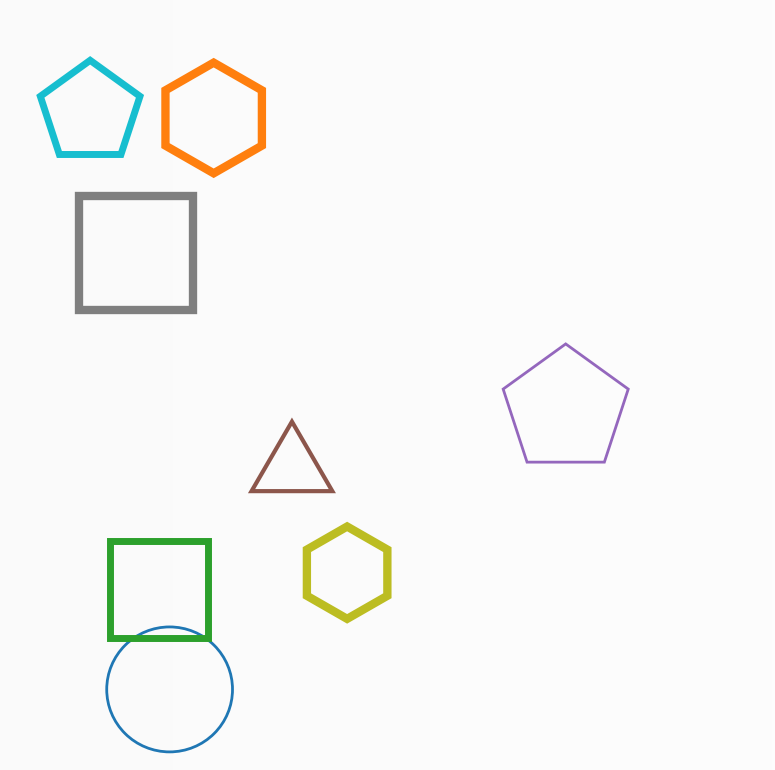[{"shape": "circle", "thickness": 1, "radius": 0.41, "center": [0.219, 0.105]}, {"shape": "hexagon", "thickness": 3, "radius": 0.36, "center": [0.276, 0.847]}, {"shape": "square", "thickness": 2.5, "radius": 0.31, "center": [0.205, 0.234]}, {"shape": "pentagon", "thickness": 1, "radius": 0.42, "center": [0.73, 0.468]}, {"shape": "triangle", "thickness": 1.5, "radius": 0.3, "center": [0.377, 0.392]}, {"shape": "square", "thickness": 3, "radius": 0.37, "center": [0.176, 0.671]}, {"shape": "hexagon", "thickness": 3, "radius": 0.3, "center": [0.448, 0.256]}, {"shape": "pentagon", "thickness": 2.5, "radius": 0.34, "center": [0.116, 0.854]}]